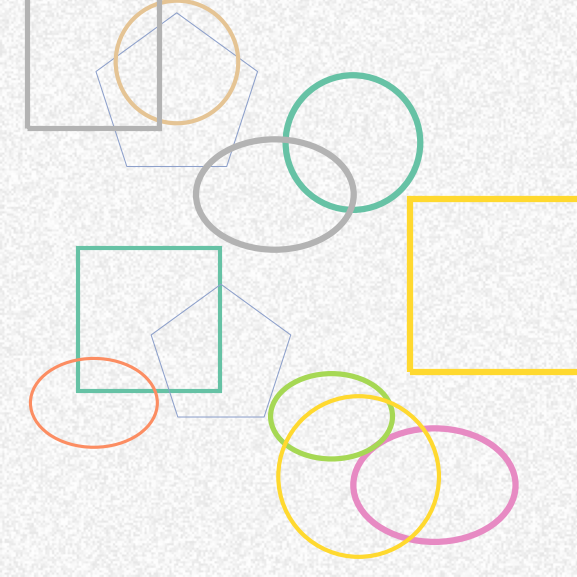[{"shape": "circle", "thickness": 3, "radius": 0.58, "center": [0.611, 0.752]}, {"shape": "square", "thickness": 2, "radius": 0.62, "center": [0.258, 0.446]}, {"shape": "oval", "thickness": 1.5, "radius": 0.55, "center": [0.163, 0.302]}, {"shape": "pentagon", "thickness": 0.5, "radius": 0.74, "center": [0.306, 0.83]}, {"shape": "pentagon", "thickness": 0.5, "radius": 0.64, "center": [0.383, 0.38]}, {"shape": "oval", "thickness": 3, "radius": 0.7, "center": [0.752, 0.159]}, {"shape": "oval", "thickness": 2.5, "radius": 0.53, "center": [0.574, 0.278]}, {"shape": "square", "thickness": 3, "radius": 0.75, "center": [0.86, 0.505]}, {"shape": "circle", "thickness": 2, "radius": 0.7, "center": [0.621, 0.174]}, {"shape": "circle", "thickness": 2, "radius": 0.53, "center": [0.306, 0.892]}, {"shape": "oval", "thickness": 3, "radius": 0.68, "center": [0.476, 0.662]}, {"shape": "square", "thickness": 2.5, "radius": 0.57, "center": [0.161, 0.893]}]